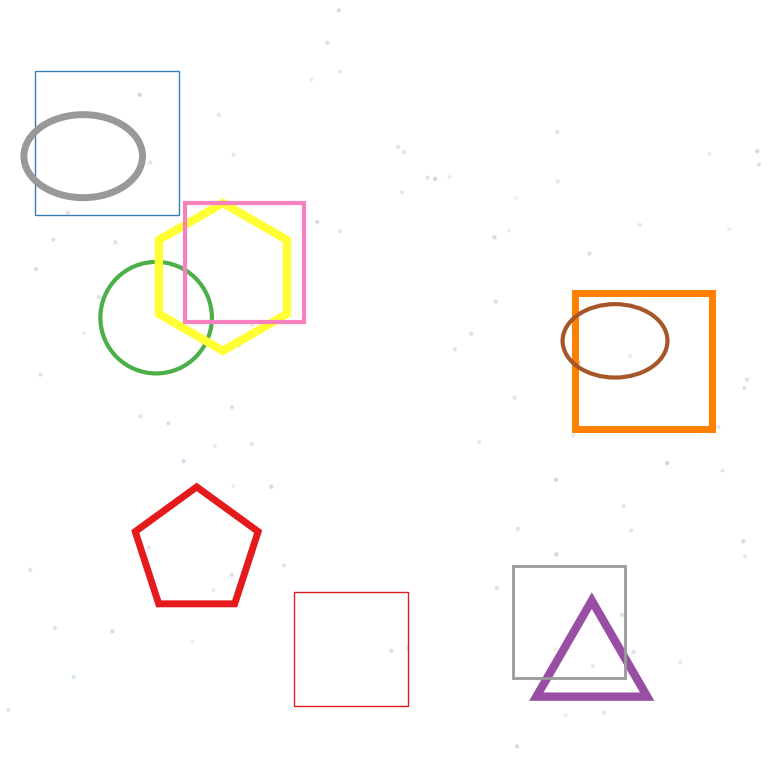[{"shape": "square", "thickness": 0.5, "radius": 0.37, "center": [0.456, 0.157]}, {"shape": "pentagon", "thickness": 2.5, "radius": 0.42, "center": [0.255, 0.284]}, {"shape": "square", "thickness": 0.5, "radius": 0.47, "center": [0.139, 0.814]}, {"shape": "circle", "thickness": 1.5, "radius": 0.36, "center": [0.203, 0.587]}, {"shape": "triangle", "thickness": 3, "radius": 0.42, "center": [0.769, 0.137]}, {"shape": "square", "thickness": 2.5, "radius": 0.44, "center": [0.836, 0.531]}, {"shape": "hexagon", "thickness": 3, "radius": 0.48, "center": [0.289, 0.64]}, {"shape": "oval", "thickness": 1.5, "radius": 0.34, "center": [0.799, 0.557]}, {"shape": "square", "thickness": 1.5, "radius": 0.39, "center": [0.318, 0.659]}, {"shape": "oval", "thickness": 2.5, "radius": 0.39, "center": [0.108, 0.797]}, {"shape": "square", "thickness": 1, "radius": 0.36, "center": [0.74, 0.192]}]